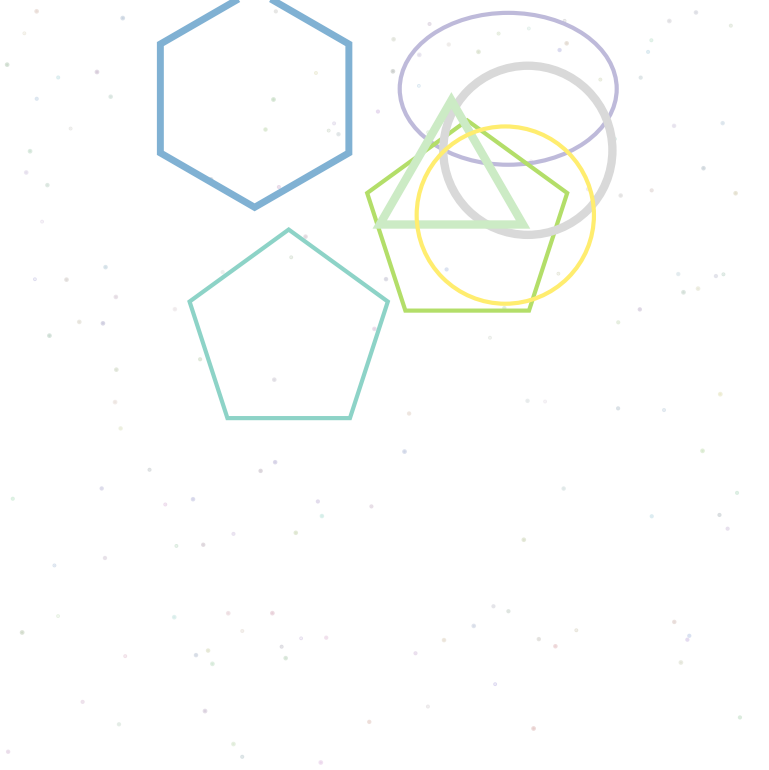[{"shape": "pentagon", "thickness": 1.5, "radius": 0.68, "center": [0.375, 0.566]}, {"shape": "oval", "thickness": 1.5, "radius": 0.7, "center": [0.66, 0.885]}, {"shape": "hexagon", "thickness": 2.5, "radius": 0.71, "center": [0.331, 0.872]}, {"shape": "pentagon", "thickness": 1.5, "radius": 0.68, "center": [0.607, 0.707]}, {"shape": "circle", "thickness": 3, "radius": 0.55, "center": [0.686, 0.805]}, {"shape": "triangle", "thickness": 3, "radius": 0.54, "center": [0.586, 0.762]}, {"shape": "circle", "thickness": 1.5, "radius": 0.58, "center": [0.656, 0.721]}]